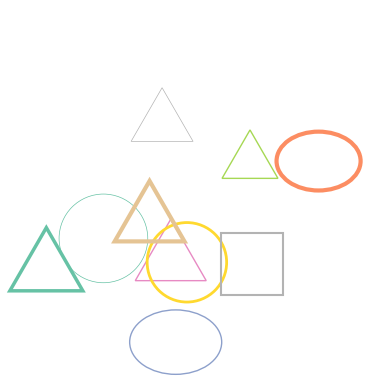[{"shape": "circle", "thickness": 0.5, "radius": 0.58, "center": [0.269, 0.381]}, {"shape": "triangle", "thickness": 2.5, "radius": 0.55, "center": [0.12, 0.299]}, {"shape": "oval", "thickness": 3, "radius": 0.55, "center": [0.827, 0.582]}, {"shape": "oval", "thickness": 1, "radius": 0.6, "center": [0.456, 0.111]}, {"shape": "triangle", "thickness": 1, "radius": 0.53, "center": [0.443, 0.324]}, {"shape": "triangle", "thickness": 1, "radius": 0.42, "center": [0.649, 0.579]}, {"shape": "circle", "thickness": 2, "radius": 0.52, "center": [0.485, 0.319]}, {"shape": "triangle", "thickness": 3, "radius": 0.52, "center": [0.388, 0.425]}, {"shape": "triangle", "thickness": 0.5, "radius": 0.46, "center": [0.421, 0.679]}, {"shape": "square", "thickness": 1.5, "radius": 0.41, "center": [0.655, 0.315]}]